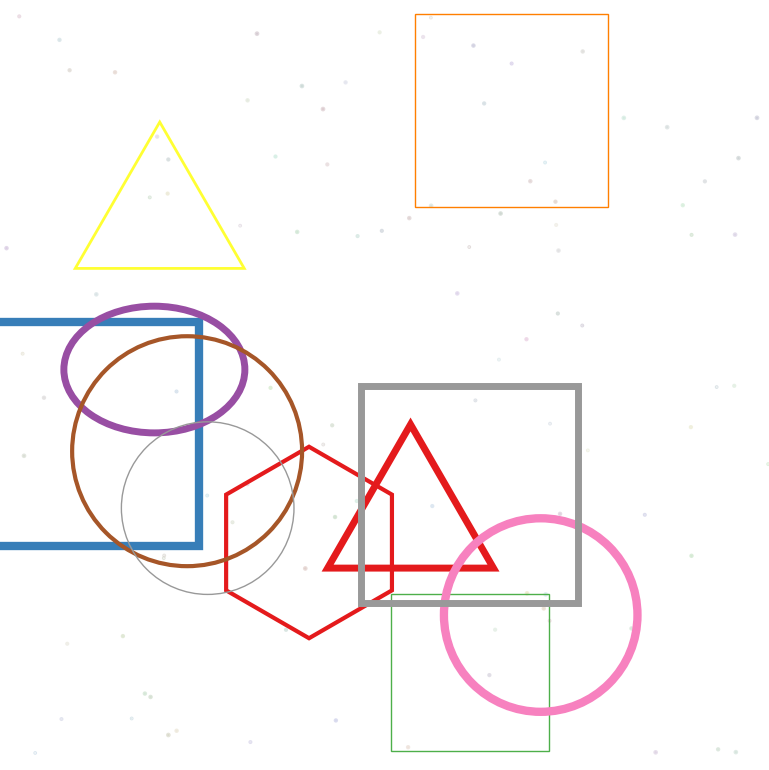[{"shape": "triangle", "thickness": 2.5, "radius": 0.62, "center": [0.533, 0.324]}, {"shape": "hexagon", "thickness": 1.5, "radius": 0.62, "center": [0.401, 0.295]}, {"shape": "square", "thickness": 3, "radius": 0.73, "center": [0.113, 0.437]}, {"shape": "square", "thickness": 0.5, "radius": 0.51, "center": [0.61, 0.126]}, {"shape": "oval", "thickness": 2.5, "radius": 0.59, "center": [0.2, 0.52]}, {"shape": "square", "thickness": 0.5, "radius": 0.63, "center": [0.665, 0.856]}, {"shape": "triangle", "thickness": 1, "radius": 0.63, "center": [0.207, 0.715]}, {"shape": "circle", "thickness": 1.5, "radius": 0.75, "center": [0.243, 0.414]}, {"shape": "circle", "thickness": 3, "radius": 0.63, "center": [0.702, 0.201]}, {"shape": "circle", "thickness": 0.5, "radius": 0.56, "center": [0.27, 0.34]}, {"shape": "square", "thickness": 2.5, "radius": 0.7, "center": [0.609, 0.358]}]